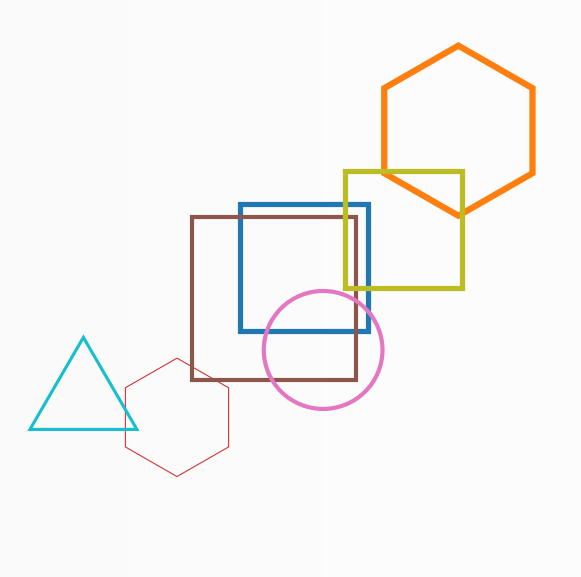[{"shape": "square", "thickness": 2.5, "radius": 0.55, "center": [0.523, 0.536]}, {"shape": "hexagon", "thickness": 3, "radius": 0.74, "center": [0.789, 0.773]}, {"shape": "hexagon", "thickness": 0.5, "radius": 0.51, "center": [0.305, 0.276]}, {"shape": "square", "thickness": 2, "radius": 0.7, "center": [0.471, 0.482]}, {"shape": "circle", "thickness": 2, "radius": 0.51, "center": [0.556, 0.393]}, {"shape": "square", "thickness": 2.5, "radius": 0.51, "center": [0.695, 0.601]}, {"shape": "triangle", "thickness": 1.5, "radius": 0.53, "center": [0.144, 0.309]}]